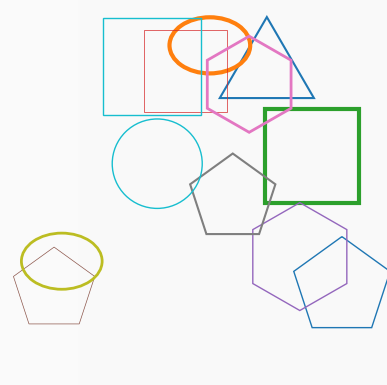[{"shape": "triangle", "thickness": 1.5, "radius": 0.7, "center": [0.689, 0.815]}, {"shape": "pentagon", "thickness": 1, "radius": 0.65, "center": [0.882, 0.255]}, {"shape": "oval", "thickness": 3, "radius": 0.52, "center": [0.542, 0.882]}, {"shape": "square", "thickness": 3, "radius": 0.61, "center": [0.806, 0.595]}, {"shape": "square", "thickness": 0.5, "radius": 0.53, "center": [0.479, 0.814]}, {"shape": "hexagon", "thickness": 1, "radius": 0.7, "center": [0.774, 0.334]}, {"shape": "pentagon", "thickness": 0.5, "radius": 0.55, "center": [0.14, 0.248]}, {"shape": "hexagon", "thickness": 2, "radius": 0.62, "center": [0.643, 0.781]}, {"shape": "pentagon", "thickness": 1.5, "radius": 0.58, "center": [0.601, 0.486]}, {"shape": "oval", "thickness": 2, "radius": 0.52, "center": [0.159, 0.322]}, {"shape": "circle", "thickness": 1, "radius": 0.58, "center": [0.406, 0.575]}, {"shape": "square", "thickness": 1, "radius": 0.63, "center": [0.392, 0.826]}]